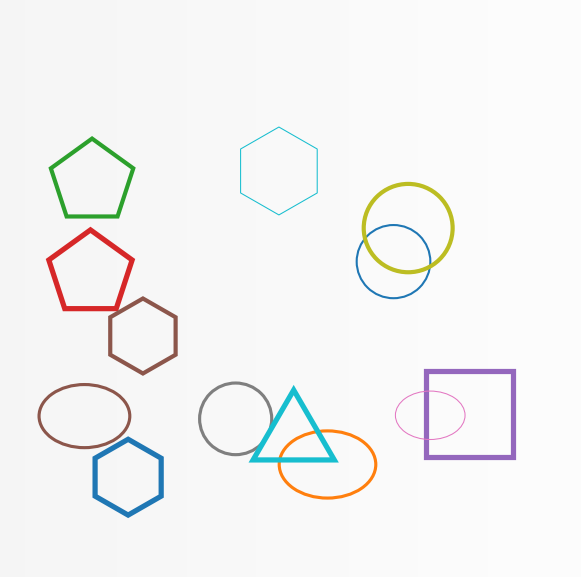[{"shape": "circle", "thickness": 1, "radius": 0.32, "center": [0.677, 0.546]}, {"shape": "hexagon", "thickness": 2.5, "radius": 0.33, "center": [0.22, 0.173]}, {"shape": "oval", "thickness": 1.5, "radius": 0.42, "center": [0.563, 0.195]}, {"shape": "pentagon", "thickness": 2, "radius": 0.37, "center": [0.158, 0.685]}, {"shape": "pentagon", "thickness": 2.5, "radius": 0.38, "center": [0.156, 0.526]}, {"shape": "square", "thickness": 2.5, "radius": 0.37, "center": [0.808, 0.282]}, {"shape": "oval", "thickness": 1.5, "radius": 0.39, "center": [0.145, 0.279]}, {"shape": "hexagon", "thickness": 2, "radius": 0.32, "center": [0.246, 0.417]}, {"shape": "oval", "thickness": 0.5, "radius": 0.3, "center": [0.74, 0.28]}, {"shape": "circle", "thickness": 1.5, "radius": 0.31, "center": [0.405, 0.274]}, {"shape": "circle", "thickness": 2, "radius": 0.38, "center": [0.702, 0.604]}, {"shape": "hexagon", "thickness": 0.5, "radius": 0.38, "center": [0.48, 0.703]}, {"shape": "triangle", "thickness": 2.5, "radius": 0.4, "center": [0.505, 0.243]}]